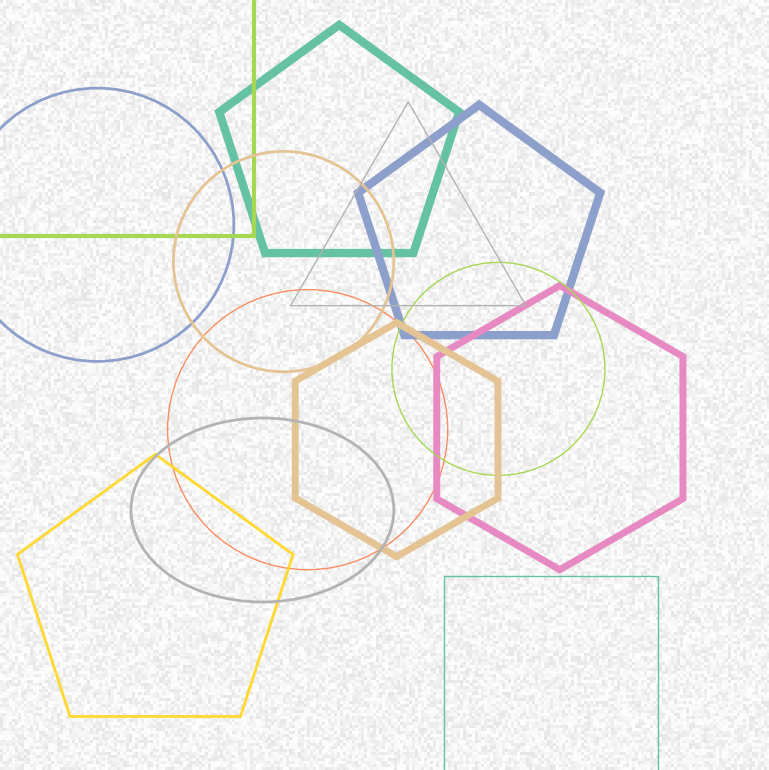[{"shape": "pentagon", "thickness": 3, "radius": 0.82, "center": [0.441, 0.804]}, {"shape": "square", "thickness": 0.5, "radius": 0.69, "center": [0.716, 0.113]}, {"shape": "circle", "thickness": 0.5, "radius": 0.91, "center": [0.4, 0.442]}, {"shape": "circle", "thickness": 1, "radius": 0.89, "center": [0.126, 0.708]}, {"shape": "pentagon", "thickness": 3, "radius": 0.83, "center": [0.622, 0.699]}, {"shape": "hexagon", "thickness": 2.5, "radius": 0.92, "center": [0.727, 0.445]}, {"shape": "square", "thickness": 1.5, "radius": 0.99, "center": [0.131, 0.892]}, {"shape": "circle", "thickness": 0.5, "radius": 0.69, "center": [0.647, 0.521]}, {"shape": "pentagon", "thickness": 1, "radius": 0.94, "center": [0.202, 0.222]}, {"shape": "hexagon", "thickness": 2.5, "radius": 0.76, "center": [0.515, 0.429]}, {"shape": "circle", "thickness": 1, "radius": 0.72, "center": [0.368, 0.66]}, {"shape": "triangle", "thickness": 0.5, "radius": 0.88, "center": [0.53, 0.691]}, {"shape": "oval", "thickness": 1, "radius": 0.85, "center": [0.341, 0.338]}]